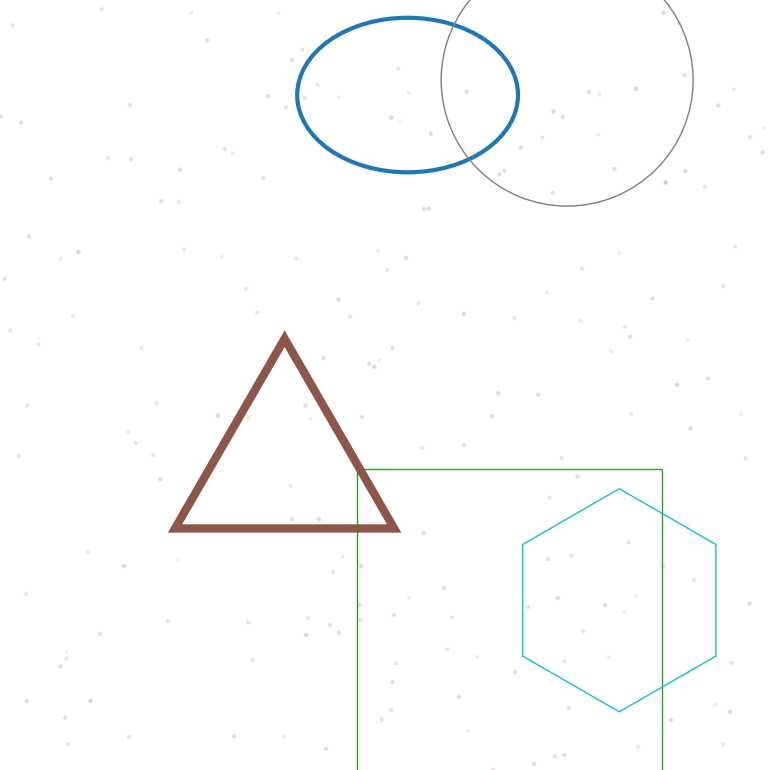[{"shape": "oval", "thickness": 1.5, "radius": 0.72, "center": [0.529, 0.877]}, {"shape": "square", "thickness": 0.5, "radius": 0.99, "center": [0.662, 0.193]}, {"shape": "triangle", "thickness": 3, "radius": 0.82, "center": [0.37, 0.396]}, {"shape": "circle", "thickness": 0.5, "radius": 0.82, "center": [0.737, 0.896]}, {"shape": "hexagon", "thickness": 0.5, "radius": 0.72, "center": [0.804, 0.22]}]